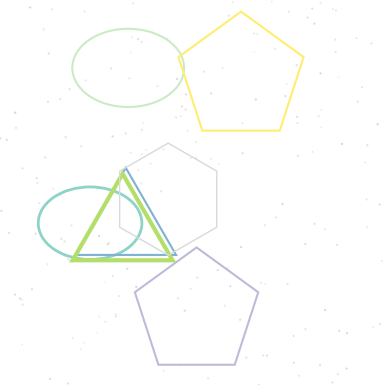[{"shape": "oval", "thickness": 2, "radius": 0.67, "center": [0.234, 0.42]}, {"shape": "pentagon", "thickness": 1.5, "radius": 0.84, "center": [0.511, 0.189]}, {"shape": "triangle", "thickness": 1.5, "radius": 0.75, "center": [0.327, 0.413]}, {"shape": "triangle", "thickness": 3, "radius": 0.75, "center": [0.318, 0.399]}, {"shape": "hexagon", "thickness": 1, "radius": 0.73, "center": [0.437, 0.483]}, {"shape": "oval", "thickness": 1.5, "radius": 0.73, "center": [0.333, 0.824]}, {"shape": "pentagon", "thickness": 1.5, "radius": 0.85, "center": [0.626, 0.799]}]